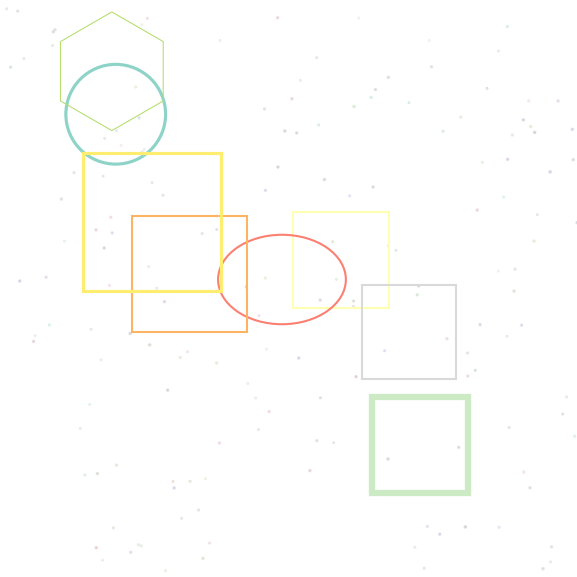[{"shape": "circle", "thickness": 1.5, "radius": 0.43, "center": [0.2, 0.801]}, {"shape": "square", "thickness": 1, "radius": 0.41, "center": [0.591, 0.549]}, {"shape": "oval", "thickness": 1, "radius": 0.55, "center": [0.488, 0.515]}, {"shape": "square", "thickness": 1, "radius": 0.5, "center": [0.329, 0.524]}, {"shape": "hexagon", "thickness": 0.5, "radius": 0.51, "center": [0.194, 0.876]}, {"shape": "square", "thickness": 1, "radius": 0.41, "center": [0.708, 0.425]}, {"shape": "square", "thickness": 3, "radius": 0.42, "center": [0.727, 0.229]}, {"shape": "square", "thickness": 1.5, "radius": 0.6, "center": [0.264, 0.614]}]